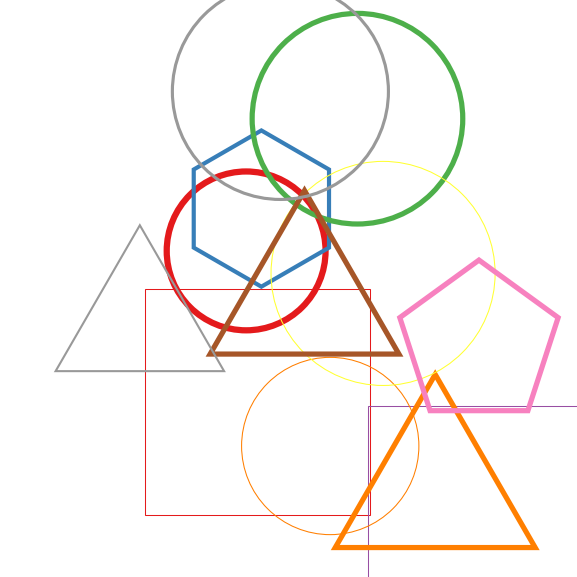[{"shape": "square", "thickness": 0.5, "radius": 0.98, "center": [0.446, 0.303]}, {"shape": "circle", "thickness": 3, "radius": 0.69, "center": [0.426, 0.565]}, {"shape": "hexagon", "thickness": 2, "radius": 0.68, "center": [0.453, 0.638]}, {"shape": "circle", "thickness": 2.5, "radius": 0.91, "center": [0.619, 0.794]}, {"shape": "square", "thickness": 0.5, "radius": 0.94, "center": [0.826, 0.109]}, {"shape": "circle", "thickness": 0.5, "radius": 0.77, "center": [0.572, 0.227]}, {"shape": "triangle", "thickness": 2.5, "radius": 1.0, "center": [0.754, 0.151]}, {"shape": "circle", "thickness": 0.5, "radius": 0.97, "center": [0.663, 0.526]}, {"shape": "triangle", "thickness": 2.5, "radius": 0.94, "center": [0.527, 0.48]}, {"shape": "pentagon", "thickness": 2.5, "radius": 0.72, "center": [0.829, 0.405]}, {"shape": "triangle", "thickness": 1, "radius": 0.84, "center": [0.242, 0.441]}, {"shape": "circle", "thickness": 1.5, "radius": 0.94, "center": [0.486, 0.841]}]